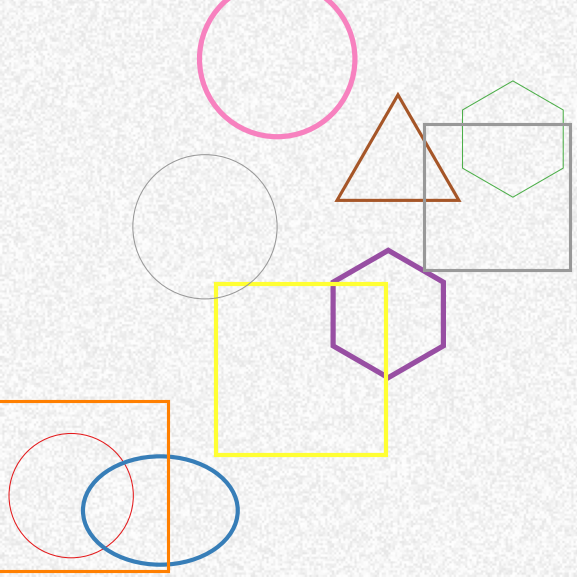[{"shape": "circle", "thickness": 0.5, "radius": 0.54, "center": [0.123, 0.141]}, {"shape": "oval", "thickness": 2, "radius": 0.67, "center": [0.278, 0.115]}, {"shape": "hexagon", "thickness": 0.5, "radius": 0.5, "center": [0.888, 0.758]}, {"shape": "hexagon", "thickness": 2.5, "radius": 0.55, "center": [0.672, 0.455]}, {"shape": "square", "thickness": 1.5, "radius": 0.74, "center": [0.145, 0.158]}, {"shape": "square", "thickness": 2, "radius": 0.74, "center": [0.521, 0.359]}, {"shape": "triangle", "thickness": 1.5, "radius": 0.61, "center": [0.689, 0.713]}, {"shape": "circle", "thickness": 2.5, "radius": 0.67, "center": [0.48, 0.897]}, {"shape": "circle", "thickness": 0.5, "radius": 0.62, "center": [0.355, 0.606]}, {"shape": "square", "thickness": 1.5, "radius": 0.63, "center": [0.861, 0.657]}]